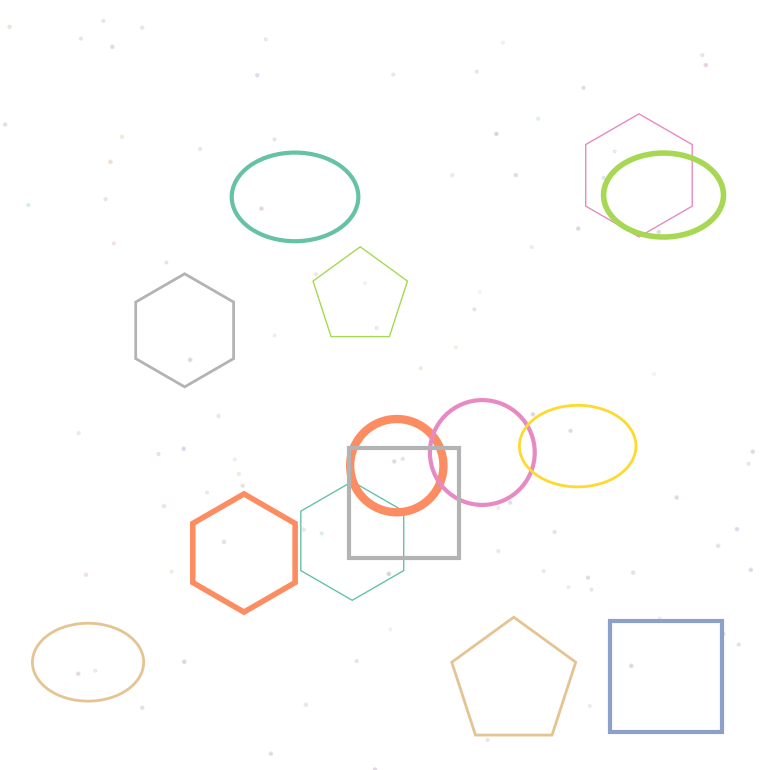[{"shape": "oval", "thickness": 1.5, "radius": 0.41, "center": [0.383, 0.744]}, {"shape": "hexagon", "thickness": 0.5, "radius": 0.39, "center": [0.457, 0.298]}, {"shape": "circle", "thickness": 3, "radius": 0.3, "center": [0.515, 0.395]}, {"shape": "hexagon", "thickness": 2, "radius": 0.38, "center": [0.317, 0.282]}, {"shape": "square", "thickness": 1.5, "radius": 0.36, "center": [0.865, 0.122]}, {"shape": "circle", "thickness": 1.5, "radius": 0.34, "center": [0.626, 0.412]}, {"shape": "hexagon", "thickness": 0.5, "radius": 0.4, "center": [0.83, 0.772]}, {"shape": "oval", "thickness": 2, "radius": 0.39, "center": [0.862, 0.747]}, {"shape": "pentagon", "thickness": 0.5, "radius": 0.32, "center": [0.468, 0.615]}, {"shape": "oval", "thickness": 1, "radius": 0.38, "center": [0.75, 0.421]}, {"shape": "pentagon", "thickness": 1, "radius": 0.42, "center": [0.667, 0.114]}, {"shape": "oval", "thickness": 1, "radius": 0.36, "center": [0.114, 0.14]}, {"shape": "square", "thickness": 1.5, "radius": 0.36, "center": [0.525, 0.347]}, {"shape": "hexagon", "thickness": 1, "radius": 0.37, "center": [0.24, 0.571]}]